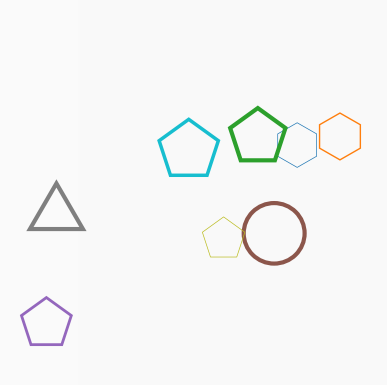[{"shape": "hexagon", "thickness": 0.5, "radius": 0.29, "center": [0.767, 0.623]}, {"shape": "hexagon", "thickness": 1, "radius": 0.3, "center": [0.877, 0.646]}, {"shape": "pentagon", "thickness": 3, "radius": 0.38, "center": [0.665, 0.644]}, {"shape": "pentagon", "thickness": 2, "radius": 0.34, "center": [0.12, 0.16]}, {"shape": "circle", "thickness": 3, "radius": 0.39, "center": [0.708, 0.394]}, {"shape": "triangle", "thickness": 3, "radius": 0.39, "center": [0.146, 0.445]}, {"shape": "pentagon", "thickness": 0.5, "radius": 0.29, "center": [0.577, 0.379]}, {"shape": "pentagon", "thickness": 2.5, "radius": 0.4, "center": [0.487, 0.61]}]